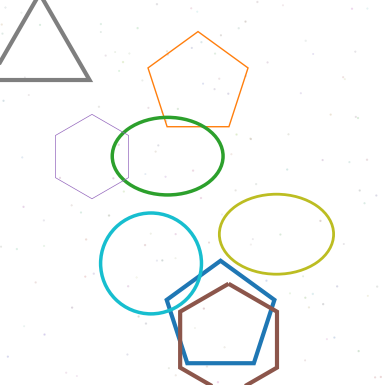[{"shape": "pentagon", "thickness": 3, "radius": 0.74, "center": [0.573, 0.176]}, {"shape": "pentagon", "thickness": 1, "radius": 0.68, "center": [0.514, 0.781]}, {"shape": "oval", "thickness": 2.5, "radius": 0.72, "center": [0.435, 0.594]}, {"shape": "hexagon", "thickness": 0.5, "radius": 0.55, "center": [0.239, 0.593]}, {"shape": "hexagon", "thickness": 3, "radius": 0.73, "center": [0.594, 0.118]}, {"shape": "triangle", "thickness": 3, "radius": 0.75, "center": [0.103, 0.867]}, {"shape": "oval", "thickness": 2, "radius": 0.74, "center": [0.718, 0.392]}, {"shape": "circle", "thickness": 2.5, "radius": 0.65, "center": [0.392, 0.316]}]